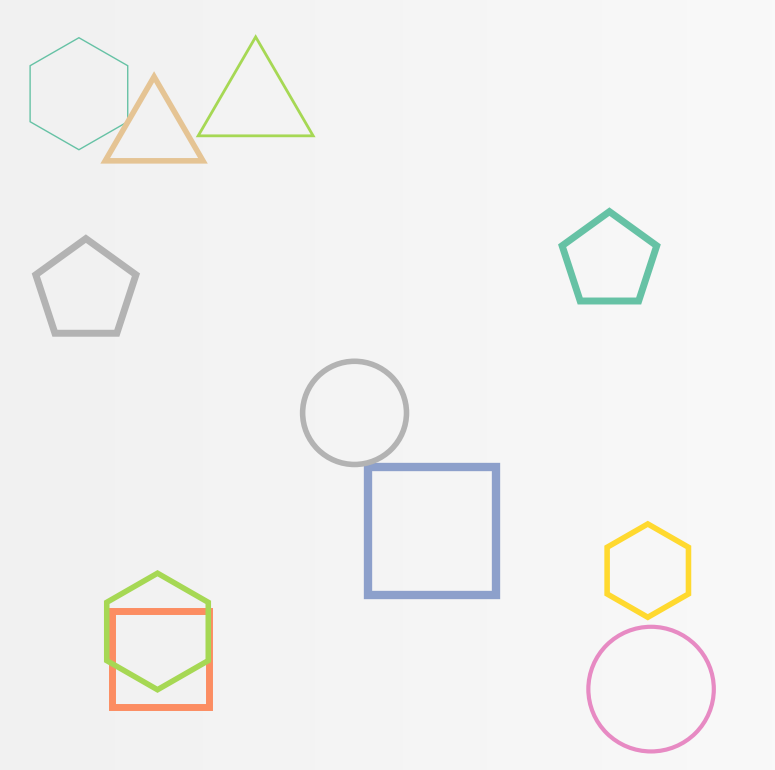[{"shape": "pentagon", "thickness": 2.5, "radius": 0.32, "center": [0.786, 0.661]}, {"shape": "hexagon", "thickness": 0.5, "radius": 0.36, "center": [0.102, 0.878]}, {"shape": "square", "thickness": 2.5, "radius": 0.31, "center": [0.207, 0.145]}, {"shape": "square", "thickness": 3, "radius": 0.42, "center": [0.557, 0.31]}, {"shape": "circle", "thickness": 1.5, "radius": 0.4, "center": [0.84, 0.105]}, {"shape": "triangle", "thickness": 1, "radius": 0.43, "center": [0.33, 0.866]}, {"shape": "hexagon", "thickness": 2, "radius": 0.38, "center": [0.203, 0.18]}, {"shape": "hexagon", "thickness": 2, "radius": 0.3, "center": [0.836, 0.259]}, {"shape": "triangle", "thickness": 2, "radius": 0.36, "center": [0.199, 0.828]}, {"shape": "circle", "thickness": 2, "radius": 0.34, "center": [0.457, 0.464]}, {"shape": "pentagon", "thickness": 2.5, "radius": 0.34, "center": [0.111, 0.622]}]